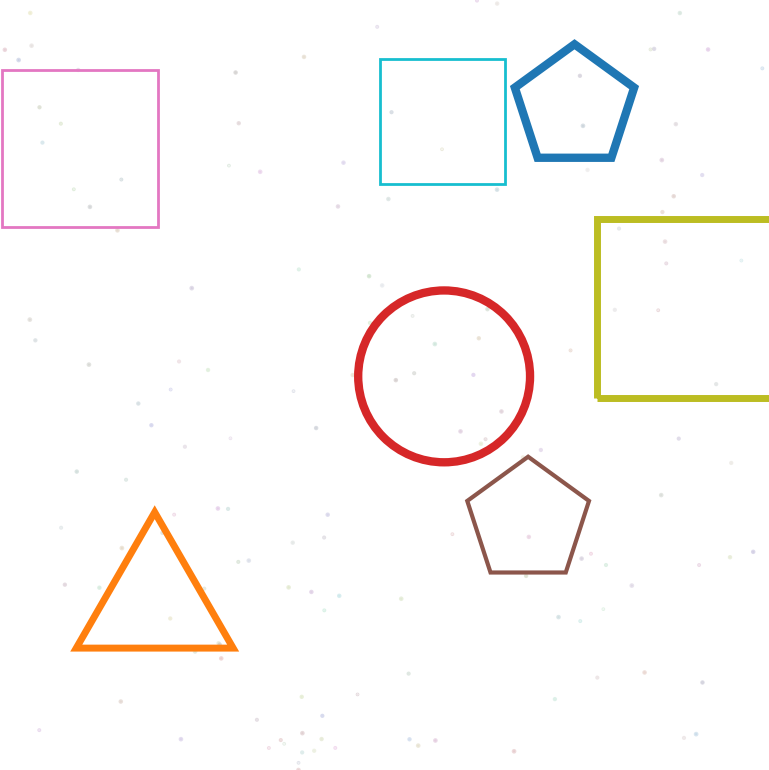[{"shape": "pentagon", "thickness": 3, "radius": 0.41, "center": [0.746, 0.861]}, {"shape": "triangle", "thickness": 2.5, "radius": 0.59, "center": [0.201, 0.217]}, {"shape": "circle", "thickness": 3, "radius": 0.56, "center": [0.577, 0.511]}, {"shape": "pentagon", "thickness": 1.5, "radius": 0.42, "center": [0.686, 0.324]}, {"shape": "square", "thickness": 1, "radius": 0.51, "center": [0.104, 0.807]}, {"shape": "square", "thickness": 2.5, "radius": 0.58, "center": [0.891, 0.599]}, {"shape": "square", "thickness": 1, "radius": 0.41, "center": [0.575, 0.842]}]